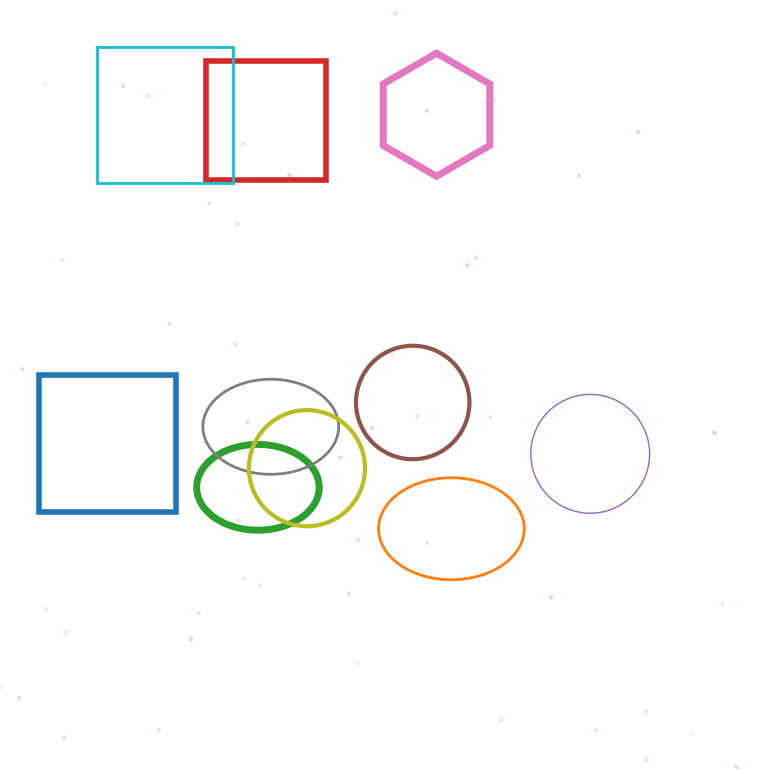[{"shape": "square", "thickness": 2, "radius": 0.45, "center": [0.139, 0.424]}, {"shape": "oval", "thickness": 1, "radius": 0.47, "center": [0.586, 0.313]}, {"shape": "oval", "thickness": 2.5, "radius": 0.4, "center": [0.335, 0.367]}, {"shape": "square", "thickness": 2, "radius": 0.39, "center": [0.346, 0.844]}, {"shape": "circle", "thickness": 0.5, "radius": 0.39, "center": [0.766, 0.411]}, {"shape": "circle", "thickness": 1.5, "radius": 0.37, "center": [0.536, 0.477]}, {"shape": "hexagon", "thickness": 2.5, "radius": 0.4, "center": [0.567, 0.851]}, {"shape": "oval", "thickness": 1, "radius": 0.44, "center": [0.352, 0.446]}, {"shape": "circle", "thickness": 1.5, "radius": 0.38, "center": [0.399, 0.392]}, {"shape": "square", "thickness": 1, "radius": 0.44, "center": [0.214, 0.851]}]